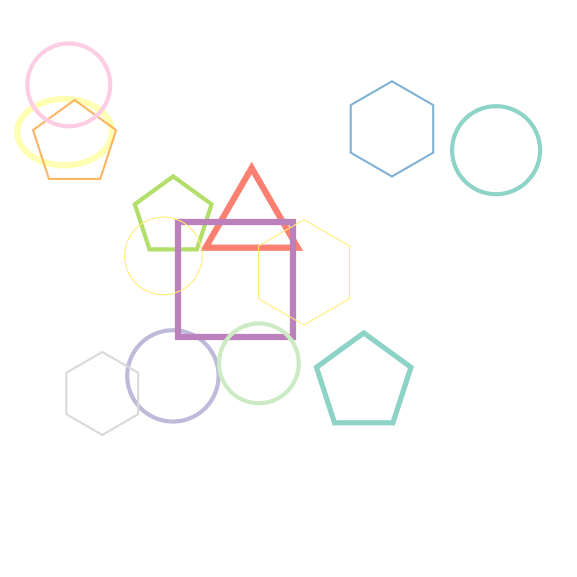[{"shape": "circle", "thickness": 2, "radius": 0.38, "center": [0.859, 0.739]}, {"shape": "pentagon", "thickness": 2.5, "radius": 0.43, "center": [0.63, 0.337]}, {"shape": "oval", "thickness": 3, "radius": 0.41, "center": [0.112, 0.77]}, {"shape": "circle", "thickness": 2, "radius": 0.4, "center": [0.299, 0.348]}, {"shape": "triangle", "thickness": 3, "radius": 0.46, "center": [0.436, 0.616]}, {"shape": "hexagon", "thickness": 1, "radius": 0.41, "center": [0.679, 0.776]}, {"shape": "pentagon", "thickness": 1, "radius": 0.38, "center": [0.129, 0.75]}, {"shape": "pentagon", "thickness": 2, "radius": 0.35, "center": [0.3, 0.624]}, {"shape": "circle", "thickness": 2, "radius": 0.36, "center": [0.119, 0.852]}, {"shape": "hexagon", "thickness": 1, "radius": 0.36, "center": [0.177, 0.318]}, {"shape": "square", "thickness": 3, "radius": 0.5, "center": [0.407, 0.515]}, {"shape": "circle", "thickness": 2, "radius": 0.35, "center": [0.448, 0.37]}, {"shape": "circle", "thickness": 0.5, "radius": 0.34, "center": [0.283, 0.556]}, {"shape": "hexagon", "thickness": 0.5, "radius": 0.46, "center": [0.527, 0.528]}]